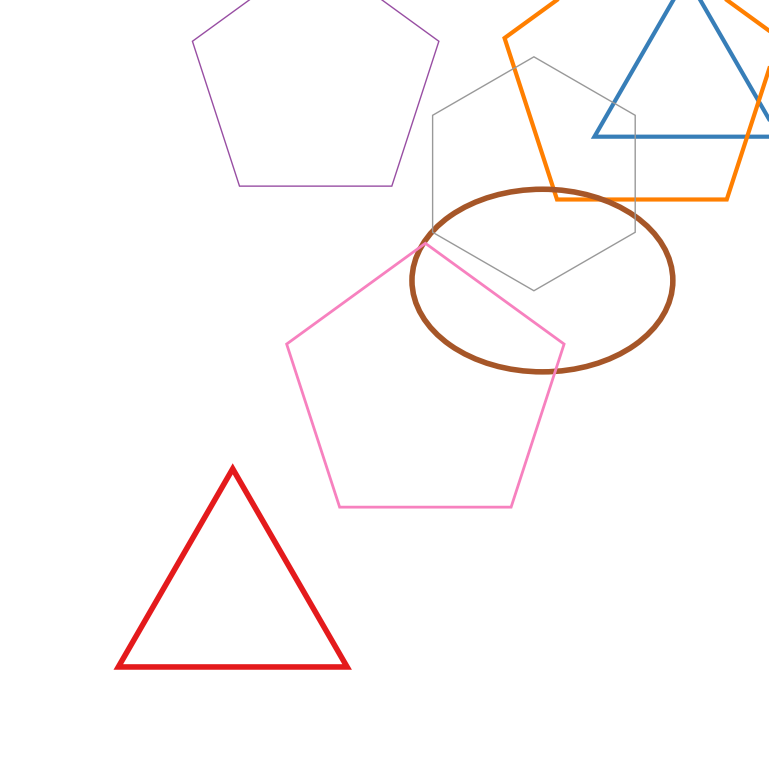[{"shape": "triangle", "thickness": 2, "radius": 0.86, "center": [0.302, 0.22]}, {"shape": "triangle", "thickness": 1.5, "radius": 0.69, "center": [0.892, 0.892]}, {"shape": "pentagon", "thickness": 0.5, "radius": 0.84, "center": [0.41, 0.894]}, {"shape": "pentagon", "thickness": 1.5, "radius": 0.94, "center": [0.834, 0.893]}, {"shape": "oval", "thickness": 2, "radius": 0.85, "center": [0.704, 0.636]}, {"shape": "pentagon", "thickness": 1, "radius": 0.95, "center": [0.552, 0.495]}, {"shape": "hexagon", "thickness": 0.5, "radius": 0.76, "center": [0.693, 0.774]}]